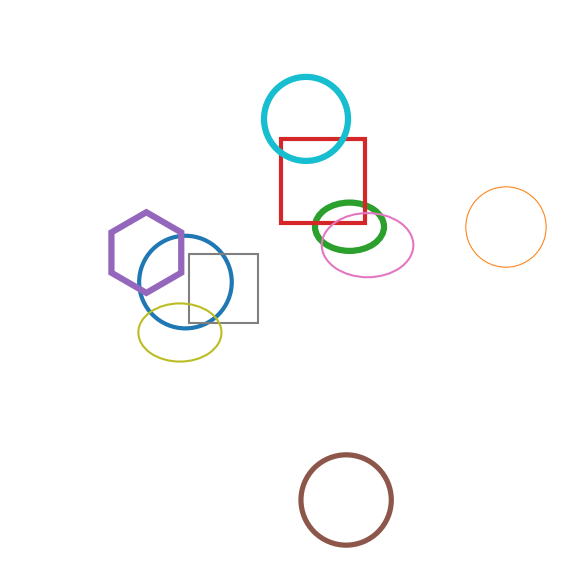[{"shape": "circle", "thickness": 2, "radius": 0.4, "center": [0.321, 0.511]}, {"shape": "circle", "thickness": 0.5, "radius": 0.35, "center": [0.876, 0.606]}, {"shape": "oval", "thickness": 3, "radius": 0.3, "center": [0.605, 0.607]}, {"shape": "square", "thickness": 2, "radius": 0.36, "center": [0.559, 0.686]}, {"shape": "hexagon", "thickness": 3, "radius": 0.35, "center": [0.253, 0.562]}, {"shape": "circle", "thickness": 2.5, "radius": 0.39, "center": [0.599, 0.133]}, {"shape": "oval", "thickness": 1, "radius": 0.4, "center": [0.636, 0.575]}, {"shape": "square", "thickness": 1, "radius": 0.3, "center": [0.386, 0.5]}, {"shape": "oval", "thickness": 1, "radius": 0.36, "center": [0.312, 0.423]}, {"shape": "circle", "thickness": 3, "radius": 0.36, "center": [0.53, 0.793]}]